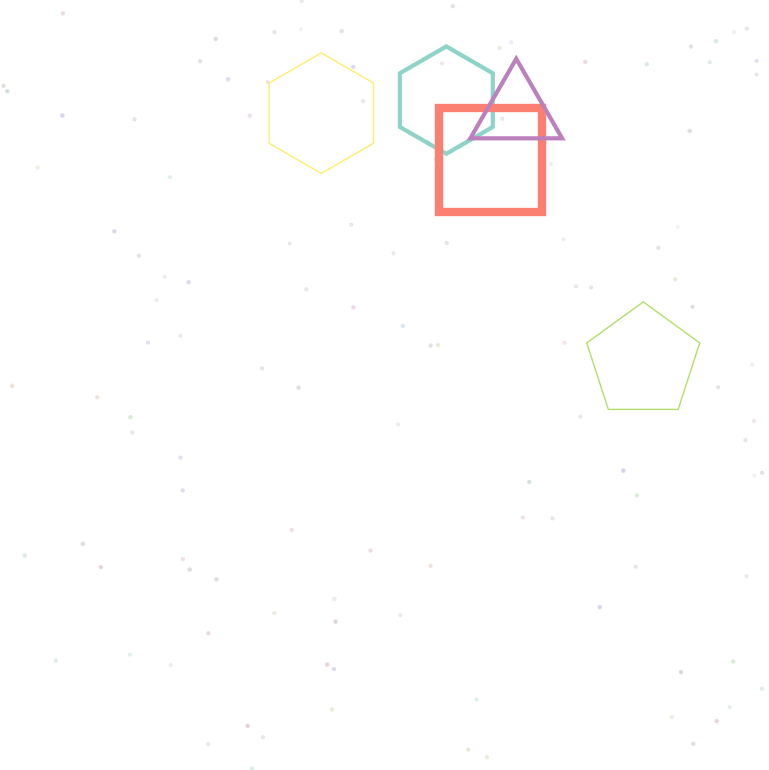[{"shape": "hexagon", "thickness": 1.5, "radius": 0.35, "center": [0.58, 0.87]}, {"shape": "square", "thickness": 3, "radius": 0.34, "center": [0.637, 0.792]}, {"shape": "pentagon", "thickness": 0.5, "radius": 0.39, "center": [0.835, 0.531]}, {"shape": "triangle", "thickness": 1.5, "radius": 0.34, "center": [0.67, 0.855]}, {"shape": "hexagon", "thickness": 0.5, "radius": 0.39, "center": [0.417, 0.853]}]